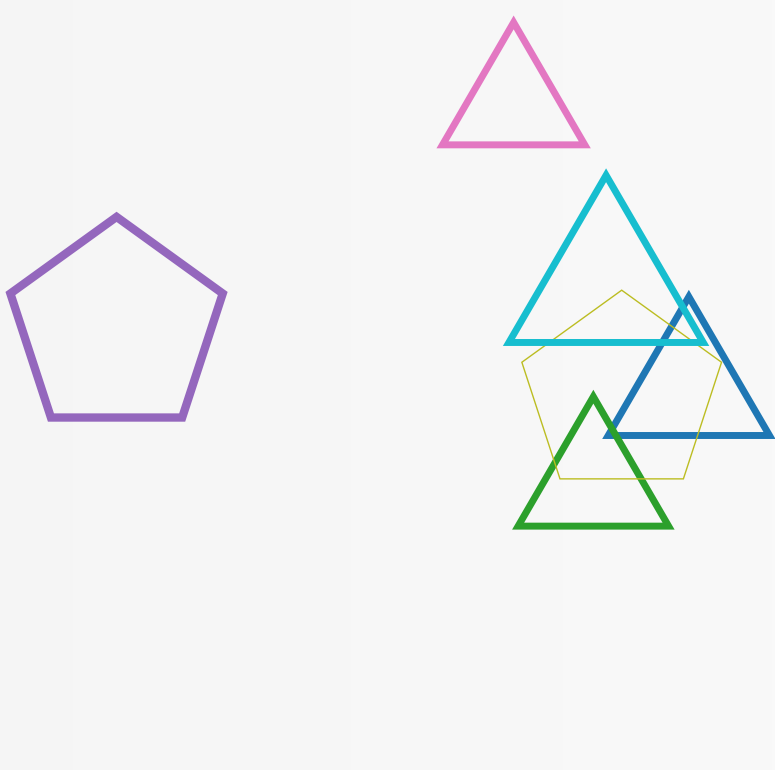[{"shape": "triangle", "thickness": 2.5, "radius": 0.6, "center": [0.889, 0.494]}, {"shape": "triangle", "thickness": 2.5, "radius": 0.56, "center": [0.766, 0.373]}, {"shape": "pentagon", "thickness": 3, "radius": 0.72, "center": [0.15, 0.574]}, {"shape": "triangle", "thickness": 2.5, "radius": 0.53, "center": [0.663, 0.865]}, {"shape": "pentagon", "thickness": 0.5, "radius": 0.68, "center": [0.802, 0.488]}, {"shape": "triangle", "thickness": 2.5, "radius": 0.72, "center": [0.782, 0.628]}]